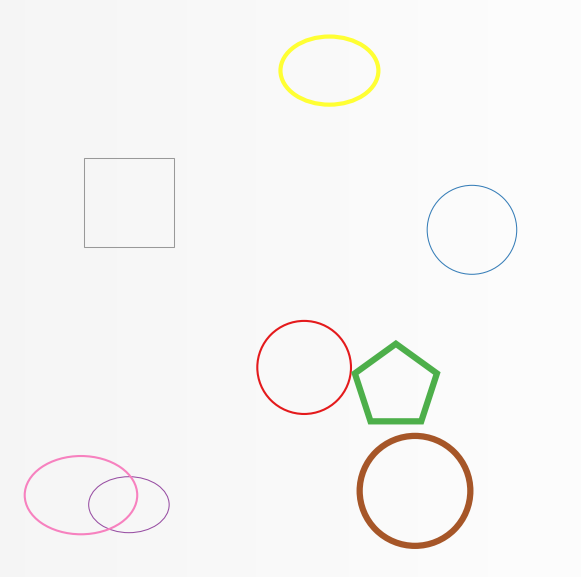[{"shape": "circle", "thickness": 1, "radius": 0.4, "center": [0.523, 0.363]}, {"shape": "circle", "thickness": 0.5, "radius": 0.39, "center": [0.812, 0.601]}, {"shape": "pentagon", "thickness": 3, "radius": 0.37, "center": [0.681, 0.33]}, {"shape": "oval", "thickness": 0.5, "radius": 0.35, "center": [0.222, 0.125]}, {"shape": "oval", "thickness": 2, "radius": 0.42, "center": [0.567, 0.877]}, {"shape": "circle", "thickness": 3, "radius": 0.48, "center": [0.714, 0.149]}, {"shape": "oval", "thickness": 1, "radius": 0.48, "center": [0.139, 0.142]}, {"shape": "square", "thickness": 0.5, "radius": 0.39, "center": [0.222, 0.648]}]